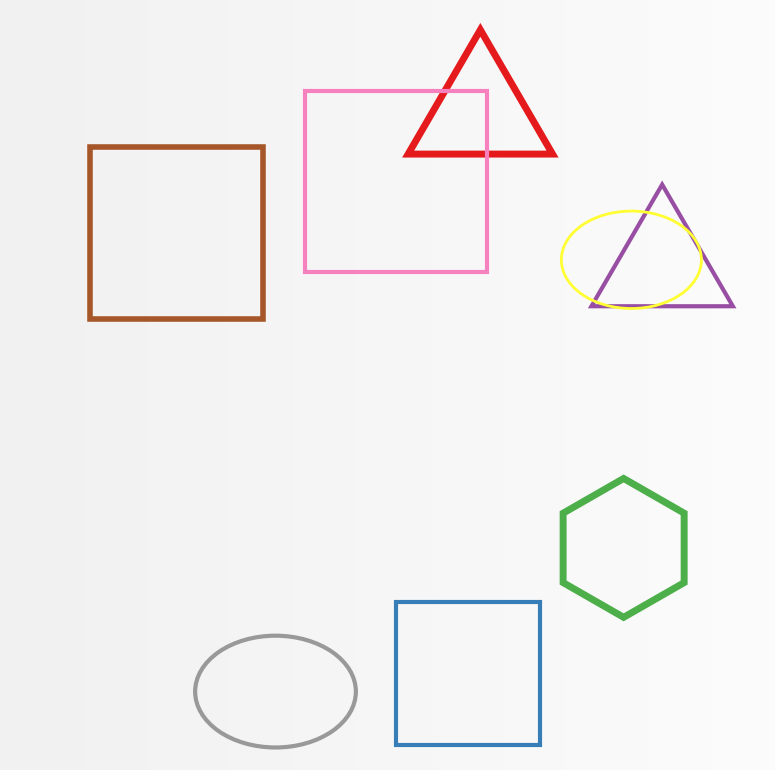[{"shape": "triangle", "thickness": 2.5, "radius": 0.54, "center": [0.62, 0.854]}, {"shape": "square", "thickness": 1.5, "radius": 0.46, "center": [0.604, 0.126]}, {"shape": "hexagon", "thickness": 2.5, "radius": 0.45, "center": [0.805, 0.288]}, {"shape": "triangle", "thickness": 1.5, "radius": 0.53, "center": [0.854, 0.655]}, {"shape": "oval", "thickness": 1, "radius": 0.45, "center": [0.815, 0.663]}, {"shape": "square", "thickness": 2, "radius": 0.56, "center": [0.228, 0.698]}, {"shape": "square", "thickness": 1.5, "radius": 0.59, "center": [0.511, 0.764]}, {"shape": "oval", "thickness": 1.5, "radius": 0.52, "center": [0.355, 0.102]}]